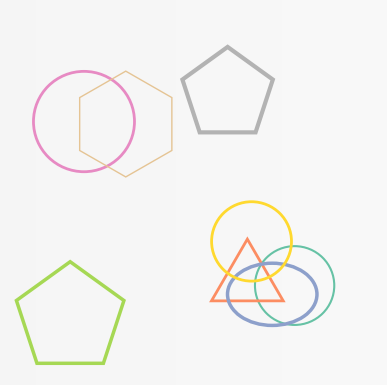[{"shape": "circle", "thickness": 1.5, "radius": 0.51, "center": [0.76, 0.258]}, {"shape": "triangle", "thickness": 2, "radius": 0.53, "center": [0.638, 0.272]}, {"shape": "oval", "thickness": 2.5, "radius": 0.58, "center": [0.703, 0.236]}, {"shape": "circle", "thickness": 2, "radius": 0.65, "center": [0.217, 0.684]}, {"shape": "pentagon", "thickness": 2.5, "radius": 0.73, "center": [0.181, 0.174]}, {"shape": "circle", "thickness": 2, "radius": 0.52, "center": [0.649, 0.373]}, {"shape": "hexagon", "thickness": 1, "radius": 0.69, "center": [0.325, 0.678]}, {"shape": "pentagon", "thickness": 3, "radius": 0.61, "center": [0.587, 0.755]}]